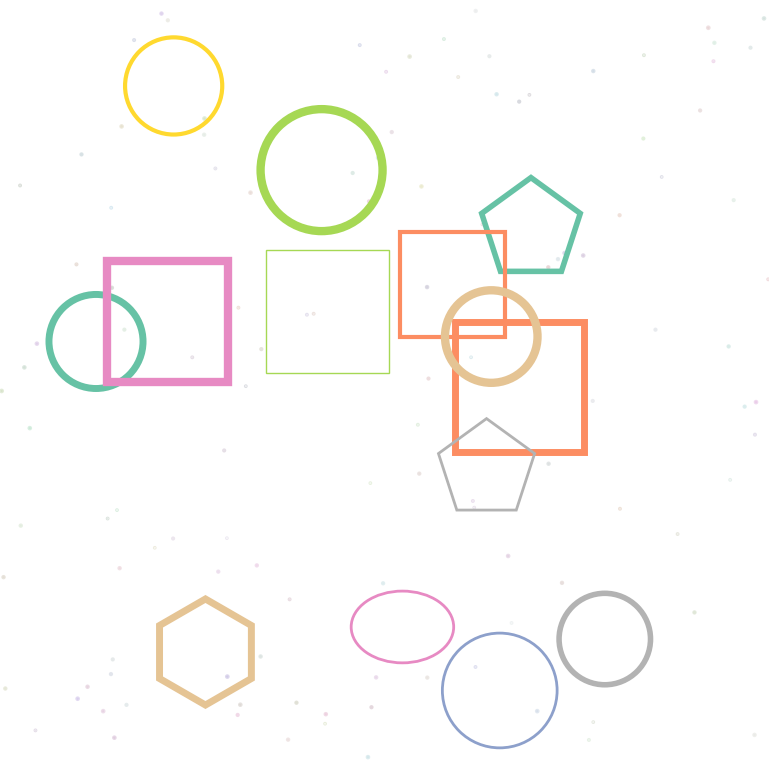[{"shape": "pentagon", "thickness": 2, "radius": 0.34, "center": [0.69, 0.702]}, {"shape": "circle", "thickness": 2.5, "radius": 0.31, "center": [0.125, 0.557]}, {"shape": "square", "thickness": 2.5, "radius": 0.42, "center": [0.674, 0.497]}, {"shape": "square", "thickness": 1.5, "radius": 0.34, "center": [0.588, 0.63]}, {"shape": "circle", "thickness": 1, "radius": 0.37, "center": [0.649, 0.103]}, {"shape": "square", "thickness": 3, "radius": 0.39, "center": [0.218, 0.582]}, {"shape": "oval", "thickness": 1, "radius": 0.33, "center": [0.523, 0.186]}, {"shape": "circle", "thickness": 3, "radius": 0.4, "center": [0.418, 0.779]}, {"shape": "square", "thickness": 0.5, "radius": 0.4, "center": [0.425, 0.596]}, {"shape": "circle", "thickness": 1.5, "radius": 0.32, "center": [0.226, 0.888]}, {"shape": "circle", "thickness": 3, "radius": 0.3, "center": [0.638, 0.563]}, {"shape": "hexagon", "thickness": 2.5, "radius": 0.34, "center": [0.267, 0.153]}, {"shape": "pentagon", "thickness": 1, "radius": 0.33, "center": [0.632, 0.391]}, {"shape": "circle", "thickness": 2, "radius": 0.3, "center": [0.785, 0.17]}]